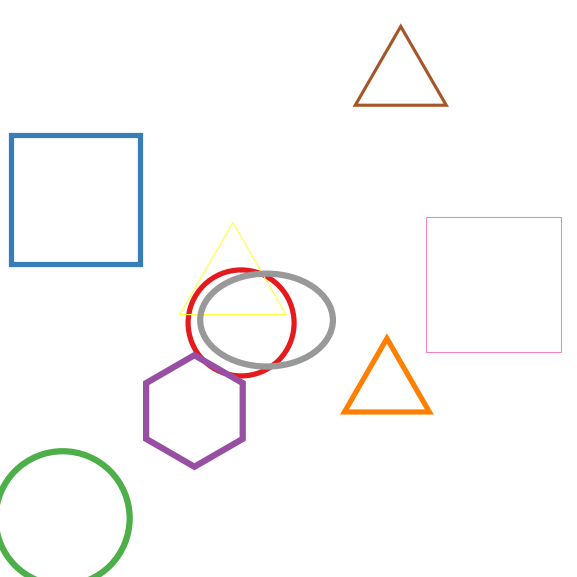[{"shape": "circle", "thickness": 2.5, "radius": 0.46, "center": [0.417, 0.44]}, {"shape": "square", "thickness": 2.5, "radius": 0.56, "center": [0.131, 0.654]}, {"shape": "circle", "thickness": 3, "radius": 0.58, "center": [0.108, 0.102]}, {"shape": "hexagon", "thickness": 3, "radius": 0.48, "center": [0.337, 0.287]}, {"shape": "triangle", "thickness": 2.5, "radius": 0.42, "center": [0.67, 0.328]}, {"shape": "triangle", "thickness": 0.5, "radius": 0.53, "center": [0.403, 0.508]}, {"shape": "triangle", "thickness": 1.5, "radius": 0.45, "center": [0.694, 0.862]}, {"shape": "square", "thickness": 0.5, "radius": 0.59, "center": [0.854, 0.506]}, {"shape": "oval", "thickness": 3, "radius": 0.57, "center": [0.462, 0.445]}]